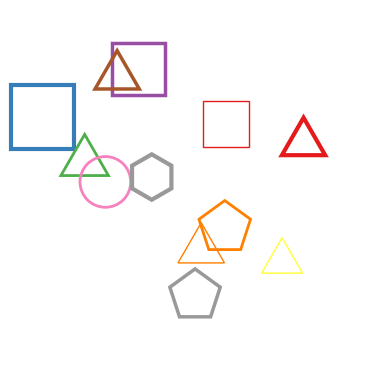[{"shape": "square", "thickness": 1, "radius": 0.3, "center": [0.587, 0.679]}, {"shape": "triangle", "thickness": 3, "radius": 0.32, "center": [0.788, 0.629]}, {"shape": "square", "thickness": 3, "radius": 0.41, "center": [0.111, 0.696]}, {"shape": "triangle", "thickness": 2, "radius": 0.36, "center": [0.22, 0.58]}, {"shape": "square", "thickness": 2.5, "radius": 0.34, "center": [0.36, 0.822]}, {"shape": "pentagon", "thickness": 2, "radius": 0.35, "center": [0.584, 0.409]}, {"shape": "triangle", "thickness": 1, "radius": 0.35, "center": [0.523, 0.352]}, {"shape": "triangle", "thickness": 1, "radius": 0.31, "center": [0.733, 0.321]}, {"shape": "triangle", "thickness": 2.5, "radius": 0.33, "center": [0.304, 0.802]}, {"shape": "circle", "thickness": 2, "radius": 0.33, "center": [0.274, 0.527]}, {"shape": "pentagon", "thickness": 2.5, "radius": 0.34, "center": [0.507, 0.233]}, {"shape": "hexagon", "thickness": 3, "radius": 0.3, "center": [0.394, 0.54]}]